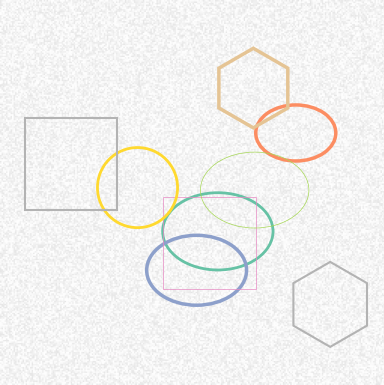[{"shape": "oval", "thickness": 2, "radius": 0.72, "center": [0.566, 0.399]}, {"shape": "oval", "thickness": 2.5, "radius": 0.52, "center": [0.768, 0.655]}, {"shape": "oval", "thickness": 2.5, "radius": 0.65, "center": [0.511, 0.298]}, {"shape": "square", "thickness": 0.5, "radius": 0.6, "center": [0.544, 0.369]}, {"shape": "oval", "thickness": 0.5, "radius": 0.7, "center": [0.661, 0.506]}, {"shape": "circle", "thickness": 2, "radius": 0.52, "center": [0.357, 0.513]}, {"shape": "hexagon", "thickness": 2.5, "radius": 0.52, "center": [0.658, 0.771]}, {"shape": "hexagon", "thickness": 1.5, "radius": 0.55, "center": [0.858, 0.209]}, {"shape": "square", "thickness": 1.5, "radius": 0.6, "center": [0.185, 0.575]}]